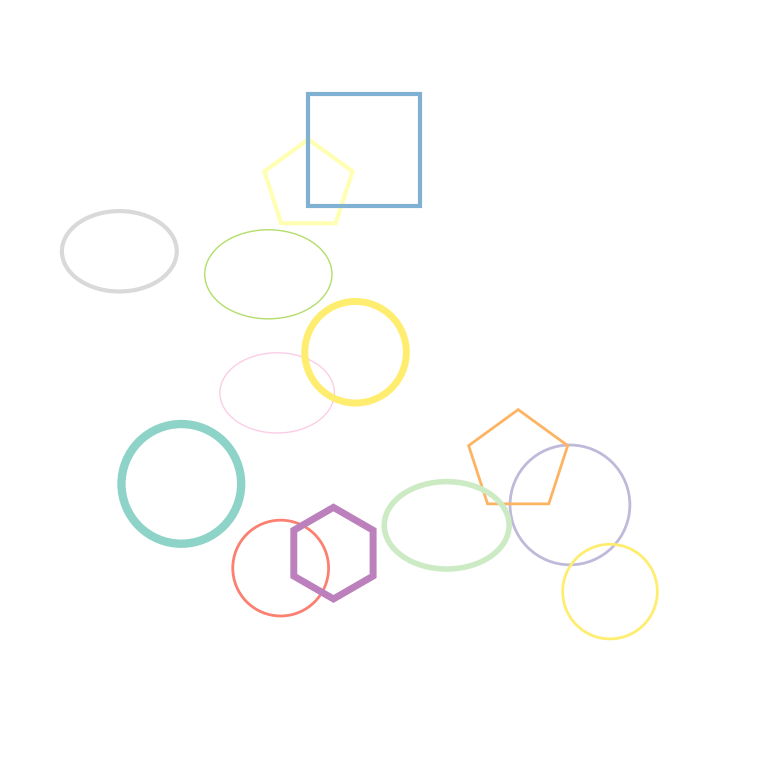[{"shape": "circle", "thickness": 3, "radius": 0.39, "center": [0.235, 0.372]}, {"shape": "pentagon", "thickness": 1.5, "radius": 0.3, "center": [0.401, 0.759]}, {"shape": "circle", "thickness": 1, "radius": 0.39, "center": [0.74, 0.344]}, {"shape": "circle", "thickness": 1, "radius": 0.31, "center": [0.365, 0.262]}, {"shape": "square", "thickness": 1.5, "radius": 0.36, "center": [0.473, 0.806]}, {"shape": "pentagon", "thickness": 1, "radius": 0.34, "center": [0.673, 0.4]}, {"shape": "oval", "thickness": 0.5, "radius": 0.41, "center": [0.348, 0.644]}, {"shape": "oval", "thickness": 0.5, "radius": 0.37, "center": [0.36, 0.49]}, {"shape": "oval", "thickness": 1.5, "radius": 0.37, "center": [0.155, 0.674]}, {"shape": "hexagon", "thickness": 2.5, "radius": 0.3, "center": [0.433, 0.282]}, {"shape": "oval", "thickness": 2, "radius": 0.41, "center": [0.58, 0.318]}, {"shape": "circle", "thickness": 1, "radius": 0.31, "center": [0.792, 0.232]}, {"shape": "circle", "thickness": 2.5, "radius": 0.33, "center": [0.462, 0.543]}]